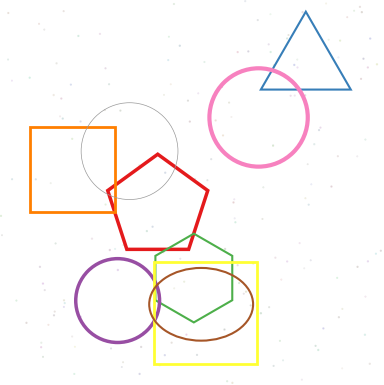[{"shape": "pentagon", "thickness": 2.5, "radius": 0.68, "center": [0.41, 0.463]}, {"shape": "triangle", "thickness": 1.5, "radius": 0.67, "center": [0.794, 0.835]}, {"shape": "hexagon", "thickness": 1.5, "radius": 0.58, "center": [0.503, 0.278]}, {"shape": "circle", "thickness": 2.5, "radius": 0.54, "center": [0.306, 0.219]}, {"shape": "square", "thickness": 2, "radius": 0.55, "center": [0.188, 0.559]}, {"shape": "square", "thickness": 2, "radius": 0.66, "center": [0.534, 0.188]}, {"shape": "oval", "thickness": 1.5, "radius": 0.67, "center": [0.522, 0.21]}, {"shape": "circle", "thickness": 3, "radius": 0.64, "center": [0.672, 0.695]}, {"shape": "circle", "thickness": 0.5, "radius": 0.63, "center": [0.336, 0.607]}]